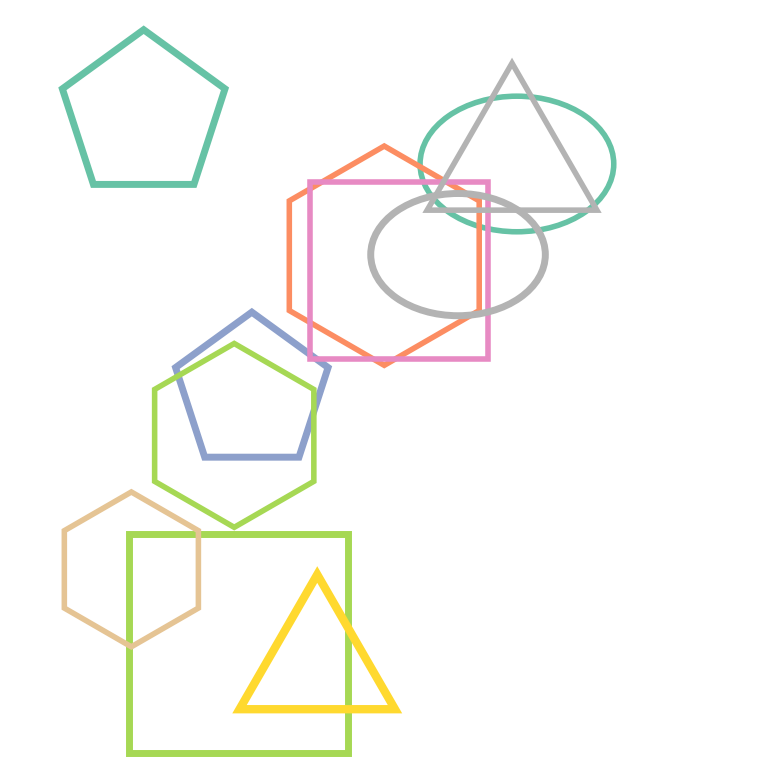[{"shape": "pentagon", "thickness": 2.5, "radius": 0.56, "center": [0.187, 0.85]}, {"shape": "oval", "thickness": 2, "radius": 0.63, "center": [0.671, 0.787]}, {"shape": "hexagon", "thickness": 2, "radius": 0.71, "center": [0.499, 0.668]}, {"shape": "pentagon", "thickness": 2.5, "radius": 0.52, "center": [0.327, 0.49]}, {"shape": "square", "thickness": 2, "radius": 0.58, "center": [0.518, 0.649]}, {"shape": "square", "thickness": 2.5, "radius": 0.71, "center": [0.31, 0.164]}, {"shape": "hexagon", "thickness": 2, "radius": 0.6, "center": [0.304, 0.435]}, {"shape": "triangle", "thickness": 3, "radius": 0.58, "center": [0.412, 0.137]}, {"shape": "hexagon", "thickness": 2, "radius": 0.5, "center": [0.171, 0.261]}, {"shape": "triangle", "thickness": 2, "radius": 0.64, "center": [0.665, 0.791]}, {"shape": "oval", "thickness": 2.5, "radius": 0.57, "center": [0.595, 0.669]}]